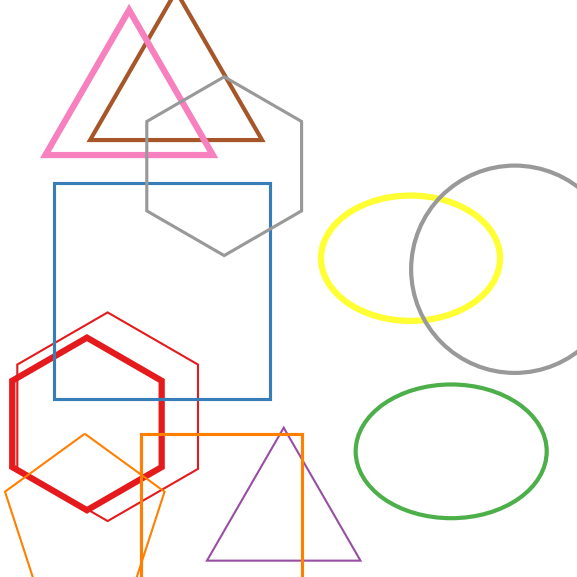[{"shape": "hexagon", "thickness": 3, "radius": 0.75, "center": [0.151, 0.265]}, {"shape": "hexagon", "thickness": 1, "radius": 0.9, "center": [0.186, 0.278]}, {"shape": "square", "thickness": 1.5, "radius": 0.93, "center": [0.281, 0.495]}, {"shape": "oval", "thickness": 2, "radius": 0.83, "center": [0.781, 0.218]}, {"shape": "triangle", "thickness": 1, "radius": 0.77, "center": [0.491, 0.105]}, {"shape": "pentagon", "thickness": 1, "radius": 0.73, "center": [0.147, 0.103]}, {"shape": "square", "thickness": 1.5, "radius": 0.7, "center": [0.384, 0.109]}, {"shape": "oval", "thickness": 3, "radius": 0.78, "center": [0.711, 0.552]}, {"shape": "triangle", "thickness": 2, "radius": 0.86, "center": [0.305, 0.843]}, {"shape": "triangle", "thickness": 3, "radius": 0.84, "center": [0.224, 0.814]}, {"shape": "hexagon", "thickness": 1.5, "radius": 0.77, "center": [0.388, 0.711]}, {"shape": "circle", "thickness": 2, "radius": 0.9, "center": [0.891, 0.533]}]